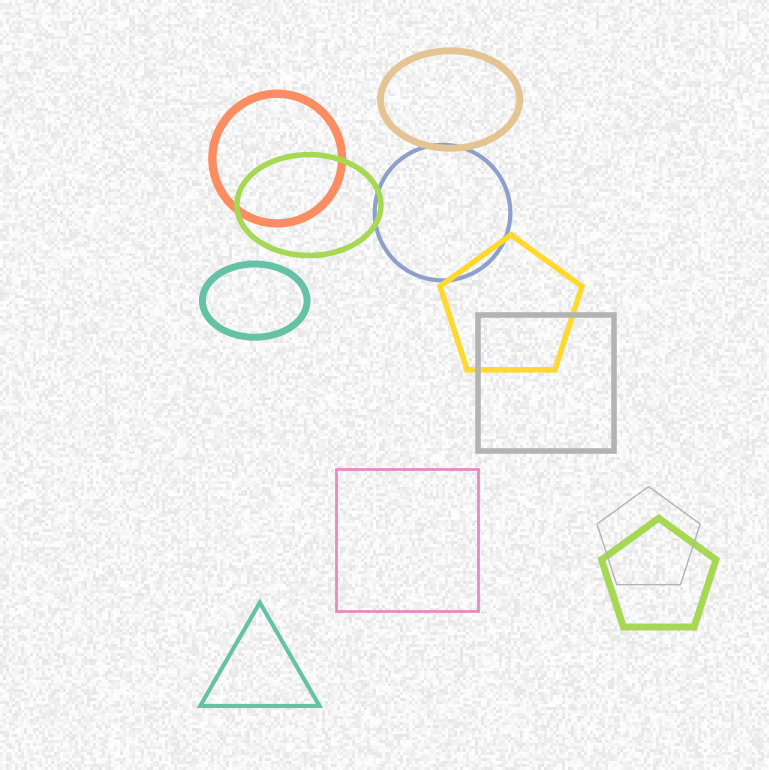[{"shape": "oval", "thickness": 2.5, "radius": 0.34, "center": [0.331, 0.61]}, {"shape": "triangle", "thickness": 1.5, "radius": 0.45, "center": [0.337, 0.128]}, {"shape": "circle", "thickness": 3, "radius": 0.42, "center": [0.36, 0.794]}, {"shape": "circle", "thickness": 1.5, "radius": 0.44, "center": [0.575, 0.724]}, {"shape": "square", "thickness": 1, "radius": 0.46, "center": [0.528, 0.299]}, {"shape": "pentagon", "thickness": 2.5, "radius": 0.39, "center": [0.856, 0.249]}, {"shape": "oval", "thickness": 2, "radius": 0.47, "center": [0.401, 0.734]}, {"shape": "pentagon", "thickness": 2, "radius": 0.48, "center": [0.664, 0.598]}, {"shape": "oval", "thickness": 2.5, "radius": 0.45, "center": [0.585, 0.871]}, {"shape": "square", "thickness": 2, "radius": 0.44, "center": [0.709, 0.503]}, {"shape": "pentagon", "thickness": 0.5, "radius": 0.35, "center": [0.842, 0.298]}]